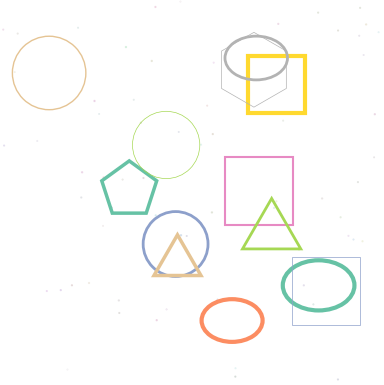[{"shape": "oval", "thickness": 3, "radius": 0.47, "center": [0.828, 0.259]}, {"shape": "pentagon", "thickness": 2.5, "radius": 0.37, "center": [0.336, 0.507]}, {"shape": "oval", "thickness": 3, "radius": 0.4, "center": [0.603, 0.167]}, {"shape": "circle", "thickness": 2, "radius": 0.42, "center": [0.456, 0.366]}, {"shape": "square", "thickness": 0.5, "radius": 0.44, "center": [0.847, 0.244]}, {"shape": "square", "thickness": 1.5, "radius": 0.44, "center": [0.674, 0.503]}, {"shape": "circle", "thickness": 0.5, "radius": 0.44, "center": [0.432, 0.623]}, {"shape": "triangle", "thickness": 2, "radius": 0.44, "center": [0.706, 0.397]}, {"shape": "square", "thickness": 3, "radius": 0.37, "center": [0.718, 0.78]}, {"shape": "triangle", "thickness": 2.5, "radius": 0.35, "center": [0.461, 0.32]}, {"shape": "circle", "thickness": 1, "radius": 0.48, "center": [0.128, 0.81]}, {"shape": "hexagon", "thickness": 0.5, "radius": 0.49, "center": [0.66, 0.819]}, {"shape": "oval", "thickness": 2, "radius": 0.41, "center": [0.666, 0.849]}]